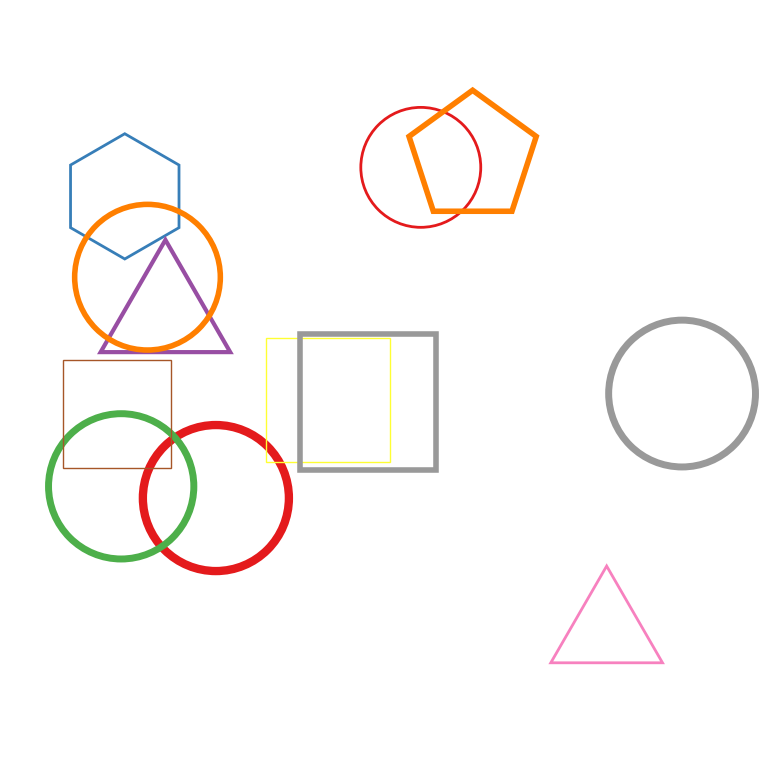[{"shape": "circle", "thickness": 1, "radius": 0.39, "center": [0.546, 0.783]}, {"shape": "circle", "thickness": 3, "radius": 0.47, "center": [0.28, 0.353]}, {"shape": "hexagon", "thickness": 1, "radius": 0.41, "center": [0.162, 0.745]}, {"shape": "circle", "thickness": 2.5, "radius": 0.47, "center": [0.157, 0.368]}, {"shape": "triangle", "thickness": 1.5, "radius": 0.49, "center": [0.215, 0.591]}, {"shape": "circle", "thickness": 2, "radius": 0.47, "center": [0.192, 0.64]}, {"shape": "pentagon", "thickness": 2, "radius": 0.43, "center": [0.614, 0.796]}, {"shape": "square", "thickness": 0.5, "radius": 0.4, "center": [0.426, 0.48]}, {"shape": "square", "thickness": 0.5, "radius": 0.35, "center": [0.152, 0.462]}, {"shape": "triangle", "thickness": 1, "radius": 0.42, "center": [0.788, 0.181]}, {"shape": "square", "thickness": 2, "radius": 0.44, "center": [0.478, 0.477]}, {"shape": "circle", "thickness": 2.5, "radius": 0.48, "center": [0.886, 0.489]}]